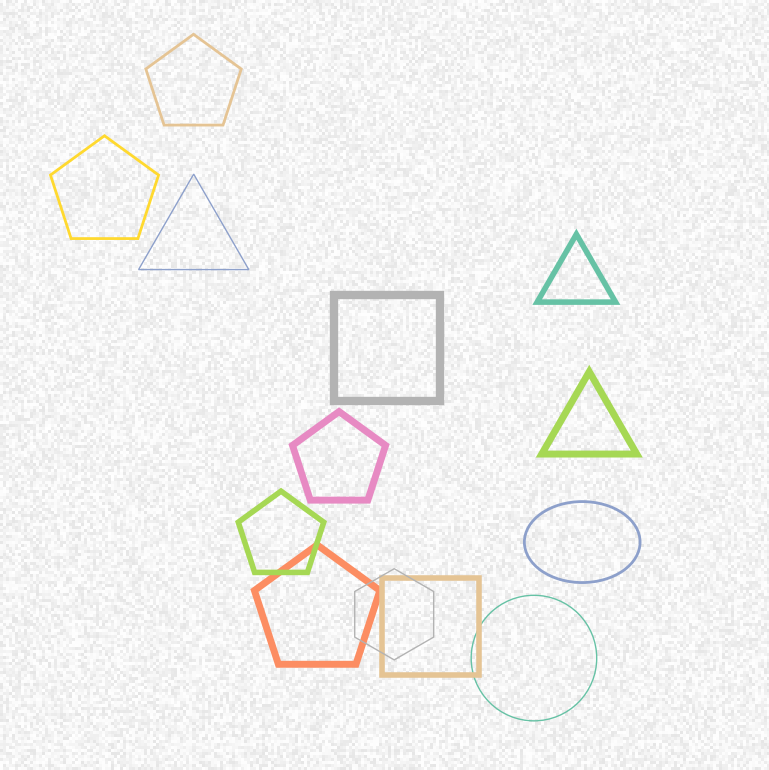[{"shape": "circle", "thickness": 0.5, "radius": 0.41, "center": [0.693, 0.145]}, {"shape": "triangle", "thickness": 2, "radius": 0.29, "center": [0.749, 0.637]}, {"shape": "pentagon", "thickness": 2.5, "radius": 0.43, "center": [0.412, 0.207]}, {"shape": "oval", "thickness": 1, "radius": 0.38, "center": [0.756, 0.296]}, {"shape": "triangle", "thickness": 0.5, "radius": 0.41, "center": [0.252, 0.691]}, {"shape": "pentagon", "thickness": 2.5, "radius": 0.32, "center": [0.44, 0.402]}, {"shape": "triangle", "thickness": 2.5, "radius": 0.36, "center": [0.765, 0.446]}, {"shape": "pentagon", "thickness": 2, "radius": 0.29, "center": [0.365, 0.304]}, {"shape": "pentagon", "thickness": 1, "radius": 0.37, "center": [0.136, 0.75]}, {"shape": "pentagon", "thickness": 1, "radius": 0.33, "center": [0.251, 0.89]}, {"shape": "square", "thickness": 2, "radius": 0.32, "center": [0.559, 0.186]}, {"shape": "hexagon", "thickness": 0.5, "radius": 0.3, "center": [0.512, 0.202]}, {"shape": "square", "thickness": 3, "radius": 0.35, "center": [0.503, 0.548]}]